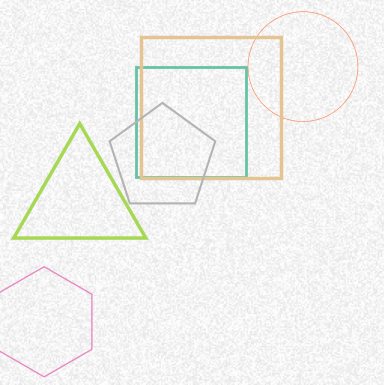[{"shape": "square", "thickness": 2, "radius": 0.71, "center": [0.496, 0.683]}, {"shape": "circle", "thickness": 0.5, "radius": 0.71, "center": [0.787, 0.827]}, {"shape": "hexagon", "thickness": 1, "radius": 0.72, "center": [0.115, 0.164]}, {"shape": "triangle", "thickness": 2.5, "radius": 0.99, "center": [0.207, 0.481]}, {"shape": "square", "thickness": 2.5, "radius": 0.91, "center": [0.548, 0.721]}, {"shape": "pentagon", "thickness": 1.5, "radius": 0.72, "center": [0.422, 0.588]}]